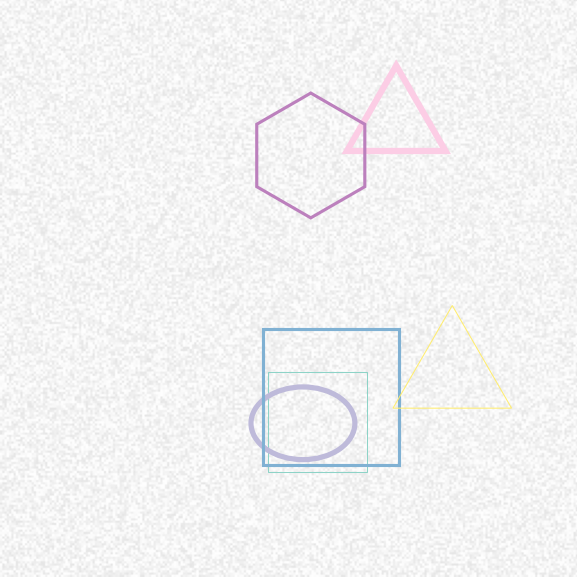[{"shape": "square", "thickness": 0.5, "radius": 0.43, "center": [0.55, 0.268]}, {"shape": "oval", "thickness": 2.5, "radius": 0.45, "center": [0.525, 0.266]}, {"shape": "square", "thickness": 1.5, "radius": 0.59, "center": [0.573, 0.312]}, {"shape": "triangle", "thickness": 3, "radius": 0.49, "center": [0.686, 0.787]}, {"shape": "hexagon", "thickness": 1.5, "radius": 0.54, "center": [0.538, 0.73]}, {"shape": "triangle", "thickness": 0.5, "radius": 0.59, "center": [0.783, 0.352]}]